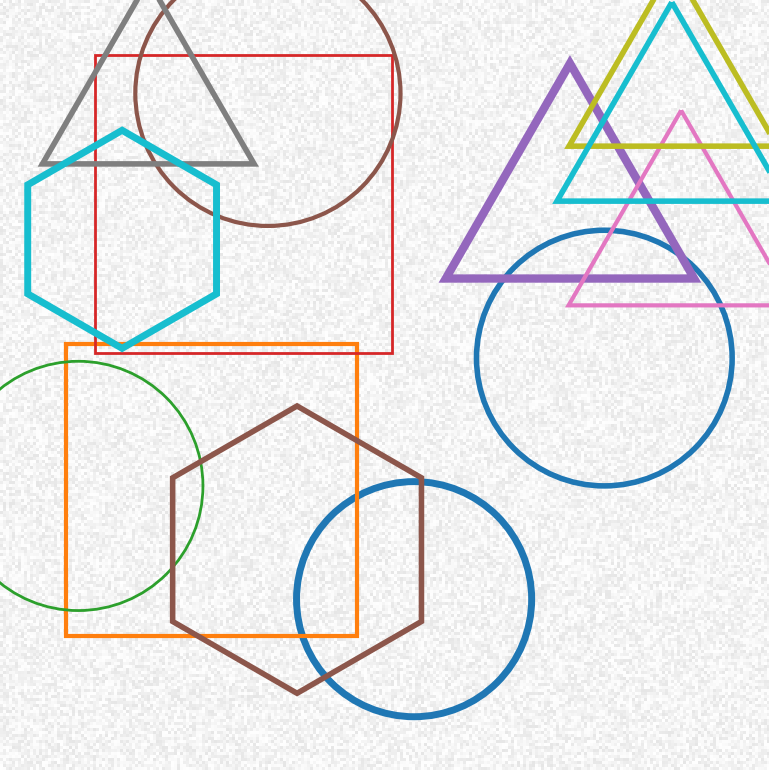[{"shape": "circle", "thickness": 2, "radius": 0.83, "center": [0.785, 0.535]}, {"shape": "circle", "thickness": 2.5, "radius": 0.76, "center": [0.538, 0.222]}, {"shape": "square", "thickness": 1.5, "radius": 0.95, "center": [0.275, 0.364]}, {"shape": "circle", "thickness": 1, "radius": 0.81, "center": [0.102, 0.369]}, {"shape": "square", "thickness": 1, "radius": 0.97, "center": [0.316, 0.735]}, {"shape": "triangle", "thickness": 3, "radius": 0.93, "center": [0.74, 0.731]}, {"shape": "circle", "thickness": 1.5, "radius": 0.86, "center": [0.348, 0.879]}, {"shape": "hexagon", "thickness": 2, "radius": 0.93, "center": [0.386, 0.286]}, {"shape": "triangle", "thickness": 1.5, "radius": 0.84, "center": [0.885, 0.688]}, {"shape": "triangle", "thickness": 2, "radius": 0.79, "center": [0.193, 0.866]}, {"shape": "triangle", "thickness": 2, "radius": 0.78, "center": [0.874, 0.888]}, {"shape": "hexagon", "thickness": 2.5, "radius": 0.71, "center": [0.159, 0.689]}, {"shape": "triangle", "thickness": 2, "radius": 0.86, "center": [0.872, 0.825]}]